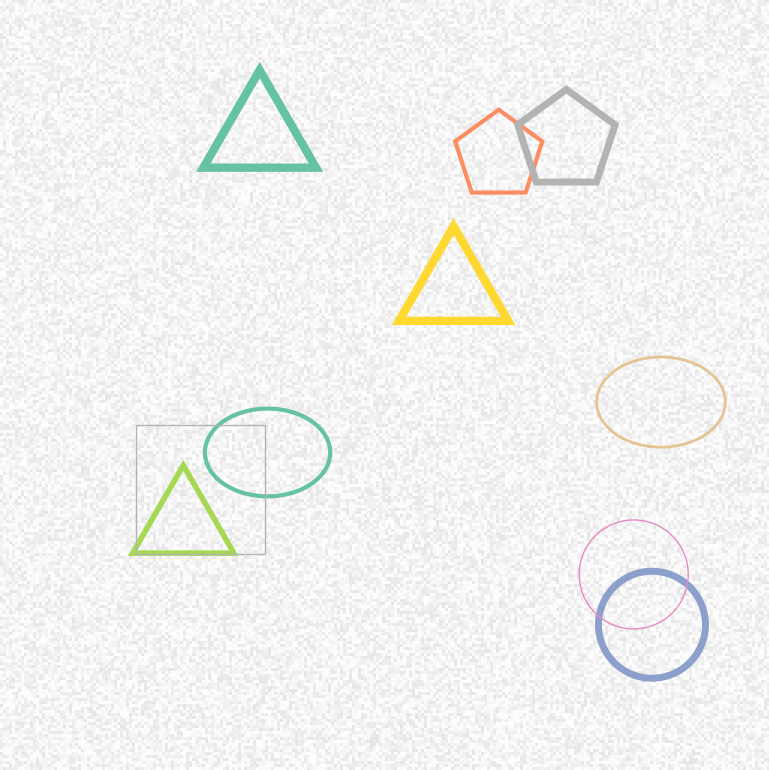[{"shape": "triangle", "thickness": 3, "radius": 0.42, "center": [0.337, 0.824]}, {"shape": "oval", "thickness": 1.5, "radius": 0.41, "center": [0.347, 0.412]}, {"shape": "pentagon", "thickness": 1.5, "radius": 0.3, "center": [0.648, 0.798]}, {"shape": "circle", "thickness": 2.5, "radius": 0.35, "center": [0.847, 0.189]}, {"shape": "circle", "thickness": 0.5, "radius": 0.35, "center": [0.823, 0.254]}, {"shape": "triangle", "thickness": 2, "radius": 0.38, "center": [0.238, 0.32]}, {"shape": "triangle", "thickness": 3, "radius": 0.41, "center": [0.589, 0.624]}, {"shape": "oval", "thickness": 1, "radius": 0.42, "center": [0.858, 0.478]}, {"shape": "pentagon", "thickness": 2.5, "radius": 0.33, "center": [0.736, 0.817]}, {"shape": "square", "thickness": 0.5, "radius": 0.42, "center": [0.261, 0.364]}]